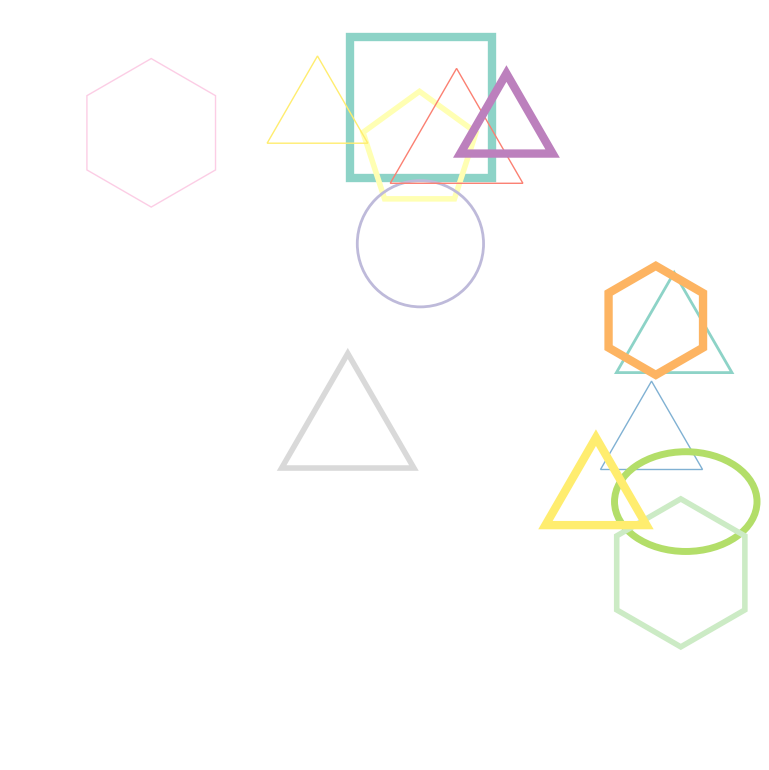[{"shape": "triangle", "thickness": 1, "radius": 0.43, "center": [0.876, 0.559]}, {"shape": "square", "thickness": 3, "radius": 0.46, "center": [0.547, 0.86]}, {"shape": "pentagon", "thickness": 2, "radius": 0.39, "center": [0.545, 0.804]}, {"shape": "circle", "thickness": 1, "radius": 0.41, "center": [0.546, 0.683]}, {"shape": "triangle", "thickness": 0.5, "radius": 0.5, "center": [0.593, 0.812]}, {"shape": "triangle", "thickness": 0.5, "radius": 0.38, "center": [0.846, 0.429]}, {"shape": "hexagon", "thickness": 3, "radius": 0.35, "center": [0.852, 0.584]}, {"shape": "oval", "thickness": 2.5, "radius": 0.46, "center": [0.891, 0.349]}, {"shape": "hexagon", "thickness": 0.5, "radius": 0.48, "center": [0.196, 0.828]}, {"shape": "triangle", "thickness": 2, "radius": 0.5, "center": [0.452, 0.442]}, {"shape": "triangle", "thickness": 3, "radius": 0.35, "center": [0.658, 0.835]}, {"shape": "hexagon", "thickness": 2, "radius": 0.48, "center": [0.884, 0.256]}, {"shape": "triangle", "thickness": 3, "radius": 0.38, "center": [0.774, 0.356]}, {"shape": "triangle", "thickness": 0.5, "radius": 0.38, "center": [0.412, 0.852]}]